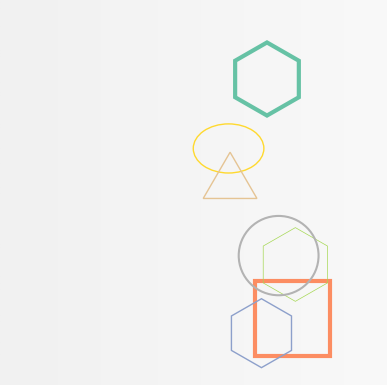[{"shape": "hexagon", "thickness": 3, "radius": 0.47, "center": [0.689, 0.795]}, {"shape": "square", "thickness": 3, "radius": 0.48, "center": [0.754, 0.173]}, {"shape": "hexagon", "thickness": 1, "radius": 0.45, "center": [0.675, 0.135]}, {"shape": "hexagon", "thickness": 0.5, "radius": 0.48, "center": [0.762, 0.313]}, {"shape": "oval", "thickness": 1, "radius": 0.46, "center": [0.59, 0.614]}, {"shape": "triangle", "thickness": 1, "radius": 0.4, "center": [0.594, 0.525]}, {"shape": "circle", "thickness": 1.5, "radius": 0.52, "center": [0.719, 0.336]}]